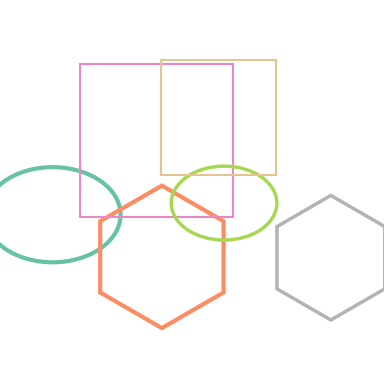[{"shape": "oval", "thickness": 3, "radius": 0.88, "center": [0.137, 0.442]}, {"shape": "hexagon", "thickness": 3, "radius": 0.93, "center": [0.42, 0.333]}, {"shape": "square", "thickness": 1.5, "radius": 0.99, "center": [0.407, 0.635]}, {"shape": "oval", "thickness": 2.5, "radius": 0.69, "center": [0.582, 0.472]}, {"shape": "square", "thickness": 1.5, "radius": 0.75, "center": [0.568, 0.695]}, {"shape": "hexagon", "thickness": 2.5, "radius": 0.81, "center": [0.859, 0.331]}]